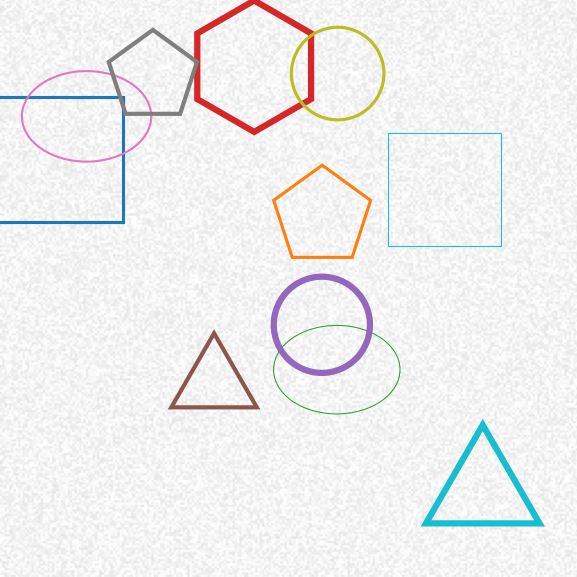[{"shape": "square", "thickness": 1.5, "radius": 0.54, "center": [0.105, 0.724]}, {"shape": "pentagon", "thickness": 1.5, "radius": 0.44, "center": [0.558, 0.625]}, {"shape": "oval", "thickness": 0.5, "radius": 0.55, "center": [0.583, 0.359]}, {"shape": "hexagon", "thickness": 3, "radius": 0.57, "center": [0.44, 0.884]}, {"shape": "circle", "thickness": 3, "radius": 0.42, "center": [0.557, 0.437]}, {"shape": "triangle", "thickness": 2, "radius": 0.43, "center": [0.371, 0.336]}, {"shape": "oval", "thickness": 1, "radius": 0.56, "center": [0.15, 0.798]}, {"shape": "pentagon", "thickness": 2, "radius": 0.4, "center": [0.265, 0.867]}, {"shape": "circle", "thickness": 1.5, "radius": 0.4, "center": [0.585, 0.872]}, {"shape": "triangle", "thickness": 3, "radius": 0.57, "center": [0.836, 0.15]}, {"shape": "square", "thickness": 0.5, "radius": 0.49, "center": [0.769, 0.671]}]